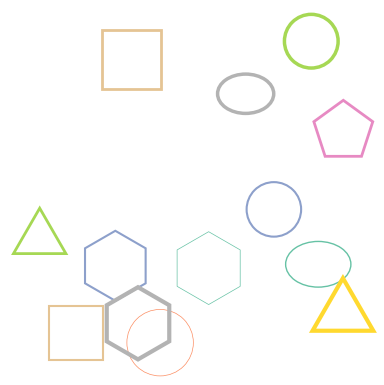[{"shape": "hexagon", "thickness": 0.5, "radius": 0.47, "center": [0.542, 0.304]}, {"shape": "oval", "thickness": 1, "radius": 0.42, "center": [0.827, 0.314]}, {"shape": "circle", "thickness": 0.5, "radius": 0.43, "center": [0.416, 0.11]}, {"shape": "circle", "thickness": 1.5, "radius": 0.35, "center": [0.711, 0.456]}, {"shape": "hexagon", "thickness": 1.5, "radius": 0.45, "center": [0.3, 0.31]}, {"shape": "pentagon", "thickness": 2, "radius": 0.4, "center": [0.892, 0.659]}, {"shape": "triangle", "thickness": 2, "radius": 0.39, "center": [0.103, 0.381]}, {"shape": "circle", "thickness": 2.5, "radius": 0.35, "center": [0.808, 0.893]}, {"shape": "triangle", "thickness": 3, "radius": 0.46, "center": [0.891, 0.186]}, {"shape": "square", "thickness": 1.5, "radius": 0.35, "center": [0.197, 0.135]}, {"shape": "square", "thickness": 2, "radius": 0.39, "center": [0.342, 0.845]}, {"shape": "hexagon", "thickness": 3, "radius": 0.47, "center": [0.358, 0.16]}, {"shape": "oval", "thickness": 2.5, "radius": 0.36, "center": [0.638, 0.756]}]